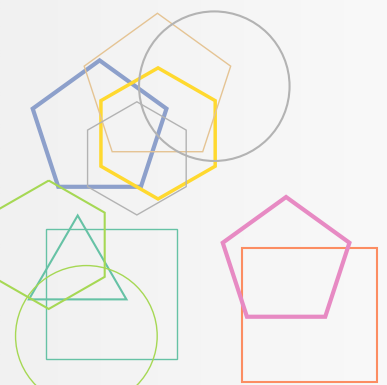[{"shape": "triangle", "thickness": 1.5, "radius": 0.73, "center": [0.2, 0.295]}, {"shape": "square", "thickness": 1, "radius": 0.84, "center": [0.288, 0.236]}, {"shape": "square", "thickness": 1.5, "radius": 0.87, "center": [0.799, 0.182]}, {"shape": "pentagon", "thickness": 3, "radius": 0.91, "center": [0.257, 0.662]}, {"shape": "pentagon", "thickness": 3, "radius": 0.86, "center": [0.738, 0.316]}, {"shape": "hexagon", "thickness": 1.5, "radius": 0.83, "center": [0.126, 0.364]}, {"shape": "circle", "thickness": 1, "radius": 0.91, "center": [0.223, 0.127]}, {"shape": "hexagon", "thickness": 2.5, "radius": 0.85, "center": [0.408, 0.653]}, {"shape": "pentagon", "thickness": 1, "radius": 0.99, "center": [0.406, 0.767]}, {"shape": "hexagon", "thickness": 1, "radius": 0.73, "center": [0.353, 0.589]}, {"shape": "circle", "thickness": 1.5, "radius": 0.97, "center": [0.553, 0.776]}]